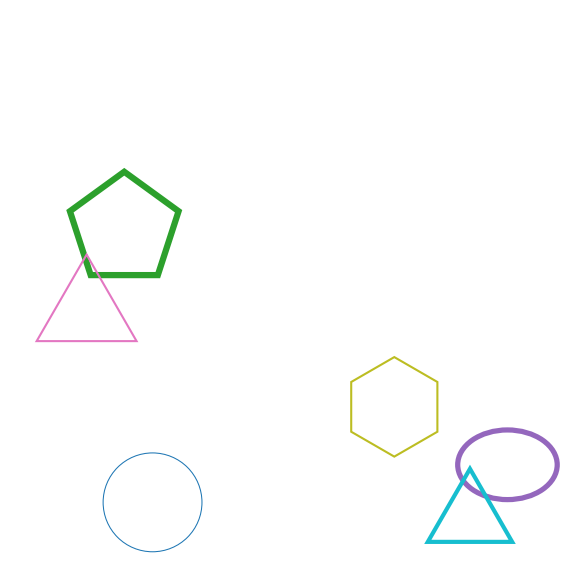[{"shape": "circle", "thickness": 0.5, "radius": 0.43, "center": [0.264, 0.129]}, {"shape": "pentagon", "thickness": 3, "radius": 0.49, "center": [0.215, 0.603]}, {"shape": "oval", "thickness": 2.5, "radius": 0.43, "center": [0.879, 0.194]}, {"shape": "triangle", "thickness": 1, "radius": 0.5, "center": [0.15, 0.458]}, {"shape": "hexagon", "thickness": 1, "radius": 0.43, "center": [0.683, 0.295]}, {"shape": "triangle", "thickness": 2, "radius": 0.42, "center": [0.814, 0.103]}]